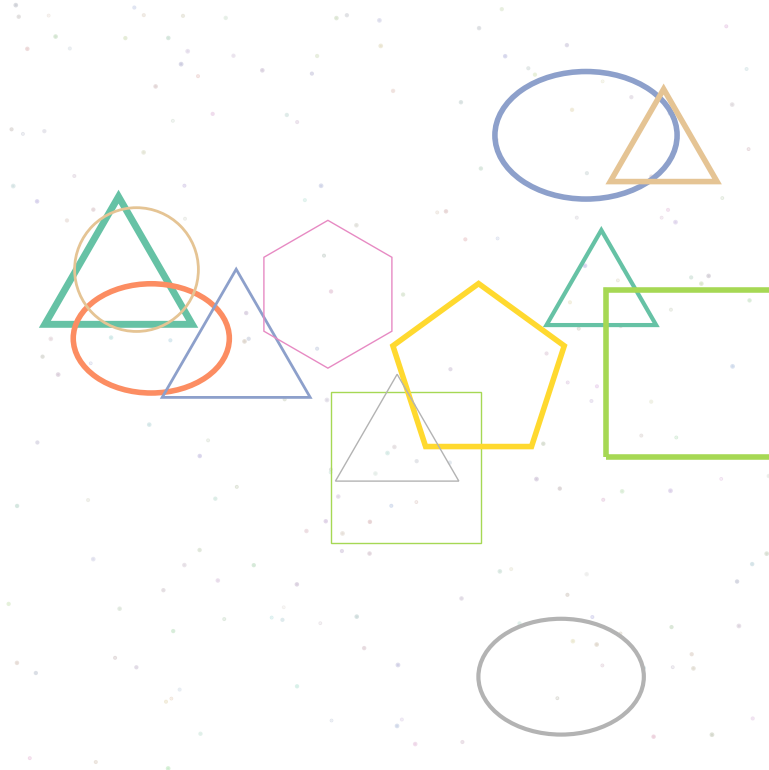[{"shape": "triangle", "thickness": 2.5, "radius": 0.55, "center": [0.154, 0.634]}, {"shape": "triangle", "thickness": 1.5, "radius": 0.41, "center": [0.781, 0.619]}, {"shape": "oval", "thickness": 2, "radius": 0.51, "center": [0.196, 0.561]}, {"shape": "triangle", "thickness": 1, "radius": 0.55, "center": [0.307, 0.539]}, {"shape": "oval", "thickness": 2, "radius": 0.59, "center": [0.761, 0.824]}, {"shape": "hexagon", "thickness": 0.5, "radius": 0.48, "center": [0.426, 0.618]}, {"shape": "square", "thickness": 2, "radius": 0.54, "center": [0.895, 0.515]}, {"shape": "square", "thickness": 0.5, "radius": 0.49, "center": [0.527, 0.393]}, {"shape": "pentagon", "thickness": 2, "radius": 0.58, "center": [0.622, 0.515]}, {"shape": "circle", "thickness": 1, "radius": 0.4, "center": [0.177, 0.65]}, {"shape": "triangle", "thickness": 2, "radius": 0.4, "center": [0.862, 0.804]}, {"shape": "triangle", "thickness": 0.5, "radius": 0.46, "center": [0.516, 0.421]}, {"shape": "oval", "thickness": 1.5, "radius": 0.54, "center": [0.729, 0.121]}]